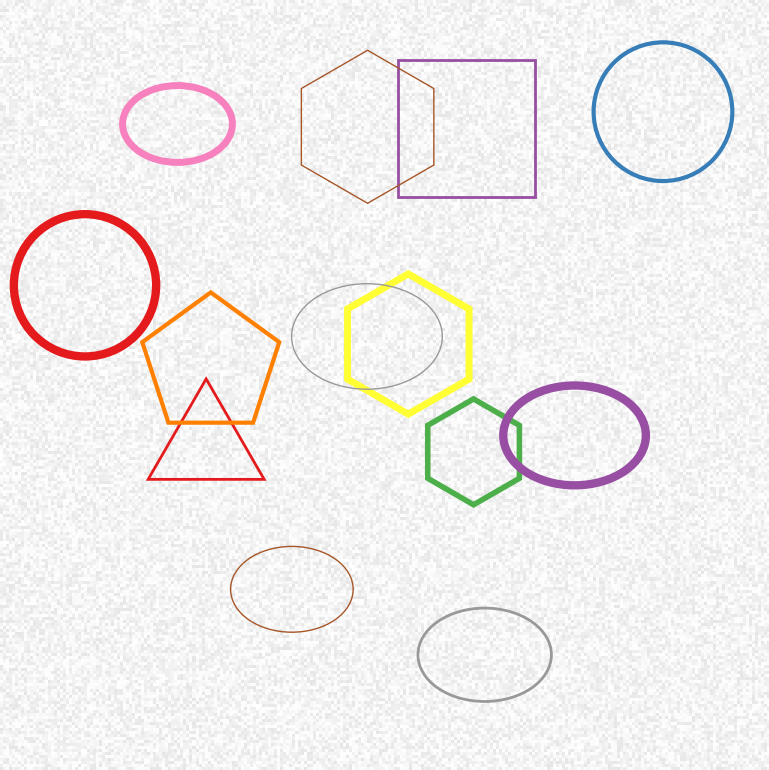[{"shape": "circle", "thickness": 3, "radius": 0.46, "center": [0.11, 0.629]}, {"shape": "triangle", "thickness": 1, "radius": 0.43, "center": [0.268, 0.421]}, {"shape": "circle", "thickness": 1.5, "radius": 0.45, "center": [0.861, 0.855]}, {"shape": "hexagon", "thickness": 2, "radius": 0.34, "center": [0.615, 0.413]}, {"shape": "oval", "thickness": 3, "radius": 0.46, "center": [0.746, 0.435]}, {"shape": "square", "thickness": 1, "radius": 0.44, "center": [0.606, 0.833]}, {"shape": "pentagon", "thickness": 1.5, "radius": 0.47, "center": [0.274, 0.527]}, {"shape": "hexagon", "thickness": 2.5, "radius": 0.46, "center": [0.53, 0.553]}, {"shape": "oval", "thickness": 0.5, "radius": 0.4, "center": [0.379, 0.235]}, {"shape": "hexagon", "thickness": 0.5, "radius": 0.5, "center": [0.477, 0.835]}, {"shape": "oval", "thickness": 2.5, "radius": 0.36, "center": [0.231, 0.839]}, {"shape": "oval", "thickness": 0.5, "radius": 0.49, "center": [0.477, 0.563]}, {"shape": "oval", "thickness": 1, "radius": 0.43, "center": [0.629, 0.15]}]